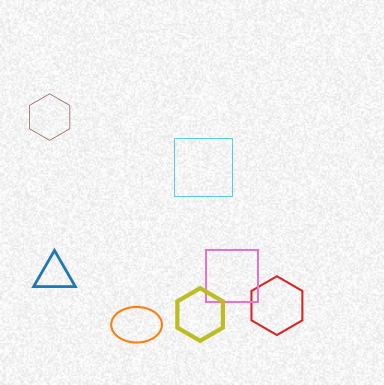[{"shape": "triangle", "thickness": 2, "radius": 0.31, "center": [0.142, 0.287]}, {"shape": "oval", "thickness": 1.5, "radius": 0.33, "center": [0.355, 0.157]}, {"shape": "hexagon", "thickness": 1.5, "radius": 0.38, "center": [0.719, 0.206]}, {"shape": "hexagon", "thickness": 0.5, "radius": 0.3, "center": [0.129, 0.696]}, {"shape": "square", "thickness": 1.5, "radius": 0.34, "center": [0.602, 0.284]}, {"shape": "hexagon", "thickness": 3, "radius": 0.34, "center": [0.52, 0.183]}, {"shape": "square", "thickness": 0.5, "radius": 0.38, "center": [0.527, 0.566]}]